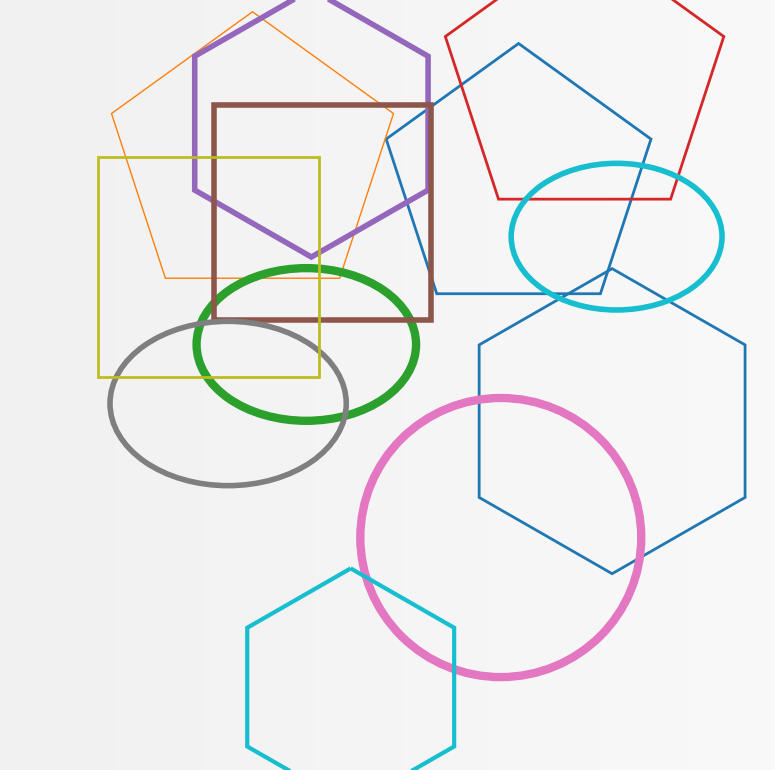[{"shape": "hexagon", "thickness": 1, "radius": 0.99, "center": [0.79, 0.453]}, {"shape": "pentagon", "thickness": 1, "radius": 0.9, "center": [0.669, 0.764]}, {"shape": "pentagon", "thickness": 0.5, "radius": 0.96, "center": [0.326, 0.793]}, {"shape": "oval", "thickness": 3, "radius": 0.71, "center": [0.395, 0.553]}, {"shape": "pentagon", "thickness": 1, "radius": 0.94, "center": [0.754, 0.894]}, {"shape": "hexagon", "thickness": 2, "radius": 0.87, "center": [0.402, 0.84]}, {"shape": "square", "thickness": 2, "radius": 0.7, "center": [0.417, 0.724]}, {"shape": "circle", "thickness": 3, "radius": 0.91, "center": [0.646, 0.302]}, {"shape": "oval", "thickness": 2, "radius": 0.76, "center": [0.294, 0.476]}, {"shape": "square", "thickness": 1, "radius": 0.72, "center": [0.269, 0.654]}, {"shape": "oval", "thickness": 2, "radius": 0.68, "center": [0.796, 0.693]}, {"shape": "hexagon", "thickness": 1.5, "radius": 0.77, "center": [0.453, 0.108]}]